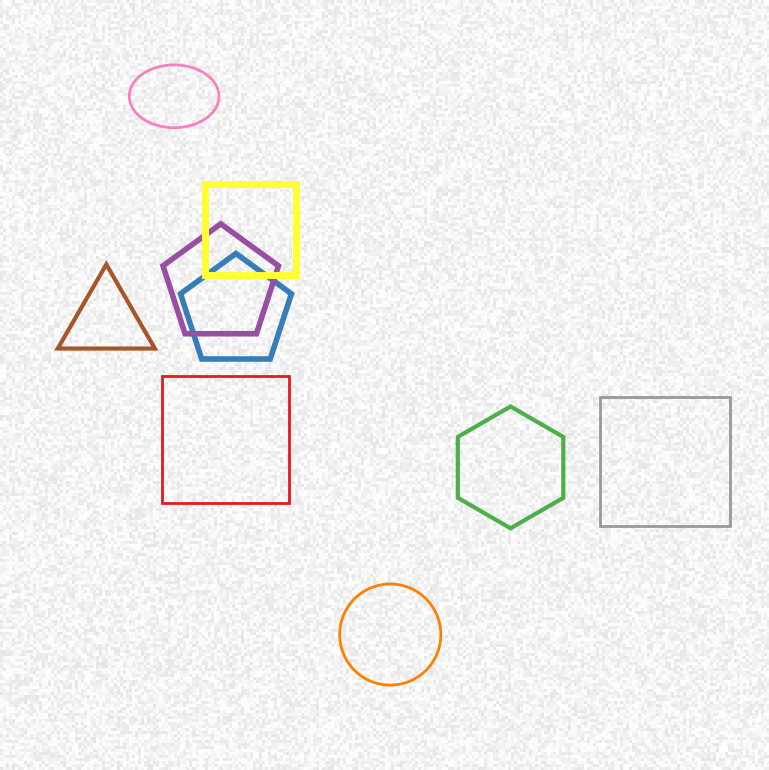[{"shape": "square", "thickness": 1, "radius": 0.41, "center": [0.293, 0.429]}, {"shape": "pentagon", "thickness": 2, "radius": 0.38, "center": [0.306, 0.595]}, {"shape": "hexagon", "thickness": 1.5, "radius": 0.4, "center": [0.663, 0.393]}, {"shape": "pentagon", "thickness": 2, "radius": 0.39, "center": [0.287, 0.63]}, {"shape": "circle", "thickness": 1, "radius": 0.33, "center": [0.507, 0.176]}, {"shape": "square", "thickness": 2.5, "radius": 0.29, "center": [0.325, 0.702]}, {"shape": "triangle", "thickness": 1.5, "radius": 0.36, "center": [0.138, 0.584]}, {"shape": "oval", "thickness": 1, "radius": 0.29, "center": [0.226, 0.875]}, {"shape": "square", "thickness": 1, "radius": 0.42, "center": [0.864, 0.401]}]